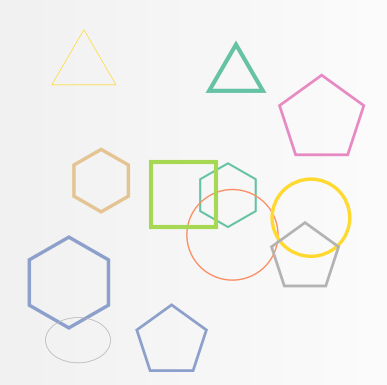[{"shape": "triangle", "thickness": 3, "radius": 0.4, "center": [0.609, 0.804]}, {"shape": "hexagon", "thickness": 1.5, "radius": 0.41, "center": [0.588, 0.493]}, {"shape": "circle", "thickness": 1, "radius": 0.59, "center": [0.6, 0.39]}, {"shape": "hexagon", "thickness": 2.5, "radius": 0.59, "center": [0.178, 0.266]}, {"shape": "pentagon", "thickness": 2, "radius": 0.47, "center": [0.443, 0.114]}, {"shape": "pentagon", "thickness": 2, "radius": 0.57, "center": [0.83, 0.69]}, {"shape": "square", "thickness": 3, "radius": 0.42, "center": [0.474, 0.496]}, {"shape": "triangle", "thickness": 0.5, "radius": 0.48, "center": [0.217, 0.827]}, {"shape": "circle", "thickness": 2.5, "radius": 0.5, "center": [0.802, 0.434]}, {"shape": "hexagon", "thickness": 2.5, "radius": 0.41, "center": [0.261, 0.531]}, {"shape": "pentagon", "thickness": 2, "radius": 0.45, "center": [0.787, 0.331]}, {"shape": "oval", "thickness": 0.5, "radius": 0.42, "center": [0.201, 0.116]}]